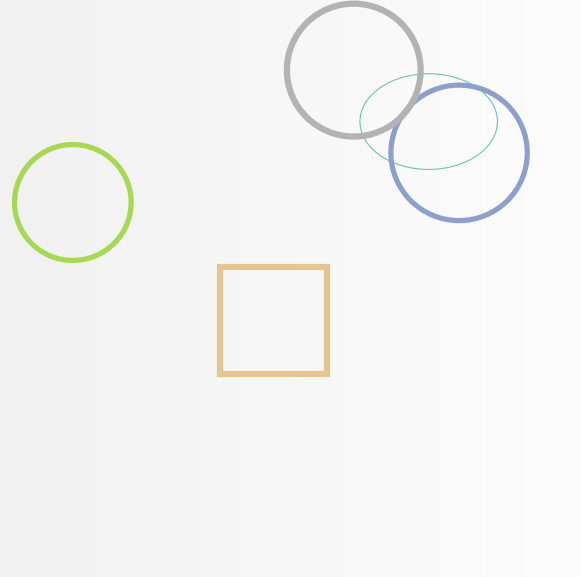[{"shape": "oval", "thickness": 0.5, "radius": 0.59, "center": [0.738, 0.789]}, {"shape": "circle", "thickness": 2.5, "radius": 0.59, "center": [0.79, 0.734]}, {"shape": "circle", "thickness": 2.5, "radius": 0.5, "center": [0.125, 0.648]}, {"shape": "square", "thickness": 3, "radius": 0.46, "center": [0.47, 0.445]}, {"shape": "circle", "thickness": 3, "radius": 0.58, "center": [0.609, 0.878]}]